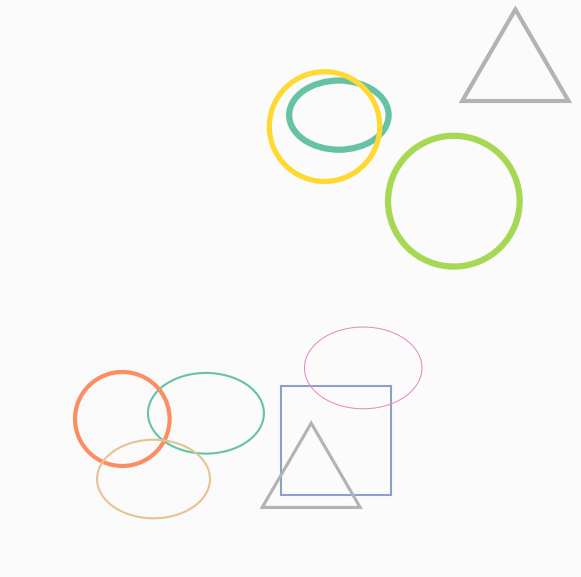[{"shape": "oval", "thickness": 1, "radius": 0.5, "center": [0.354, 0.284]}, {"shape": "oval", "thickness": 3, "radius": 0.43, "center": [0.583, 0.8]}, {"shape": "circle", "thickness": 2, "radius": 0.41, "center": [0.21, 0.274]}, {"shape": "square", "thickness": 1, "radius": 0.47, "center": [0.579, 0.236]}, {"shape": "oval", "thickness": 0.5, "radius": 0.51, "center": [0.625, 0.362]}, {"shape": "circle", "thickness": 3, "radius": 0.57, "center": [0.781, 0.651]}, {"shape": "circle", "thickness": 2.5, "radius": 0.47, "center": [0.558, 0.78]}, {"shape": "oval", "thickness": 1, "radius": 0.49, "center": [0.264, 0.17]}, {"shape": "triangle", "thickness": 2, "radius": 0.53, "center": [0.887, 0.877]}, {"shape": "triangle", "thickness": 1.5, "radius": 0.49, "center": [0.535, 0.169]}]